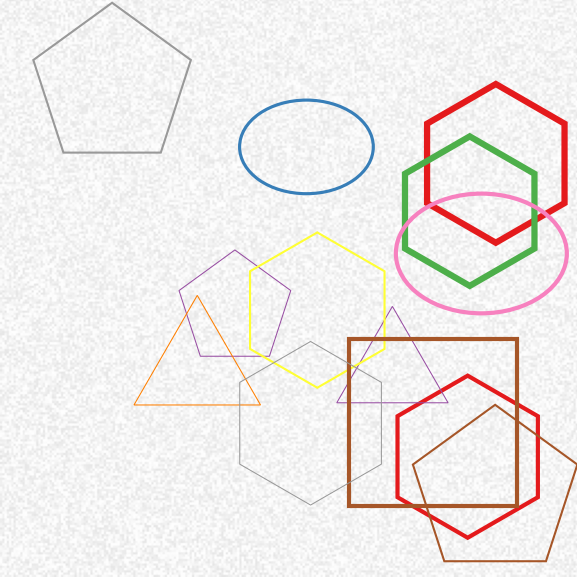[{"shape": "hexagon", "thickness": 2, "radius": 0.7, "center": [0.81, 0.208]}, {"shape": "hexagon", "thickness": 3, "radius": 0.69, "center": [0.859, 0.716]}, {"shape": "oval", "thickness": 1.5, "radius": 0.58, "center": [0.531, 0.745]}, {"shape": "hexagon", "thickness": 3, "radius": 0.65, "center": [0.813, 0.634]}, {"shape": "pentagon", "thickness": 0.5, "radius": 0.51, "center": [0.407, 0.465]}, {"shape": "triangle", "thickness": 0.5, "radius": 0.56, "center": [0.679, 0.357]}, {"shape": "triangle", "thickness": 0.5, "radius": 0.63, "center": [0.342, 0.361]}, {"shape": "hexagon", "thickness": 1, "radius": 0.67, "center": [0.549, 0.462]}, {"shape": "square", "thickness": 2, "radius": 0.72, "center": [0.75, 0.267]}, {"shape": "pentagon", "thickness": 1, "radius": 0.75, "center": [0.857, 0.148]}, {"shape": "oval", "thickness": 2, "radius": 0.74, "center": [0.834, 0.56]}, {"shape": "hexagon", "thickness": 0.5, "radius": 0.71, "center": [0.538, 0.266]}, {"shape": "pentagon", "thickness": 1, "radius": 0.72, "center": [0.194, 0.851]}]